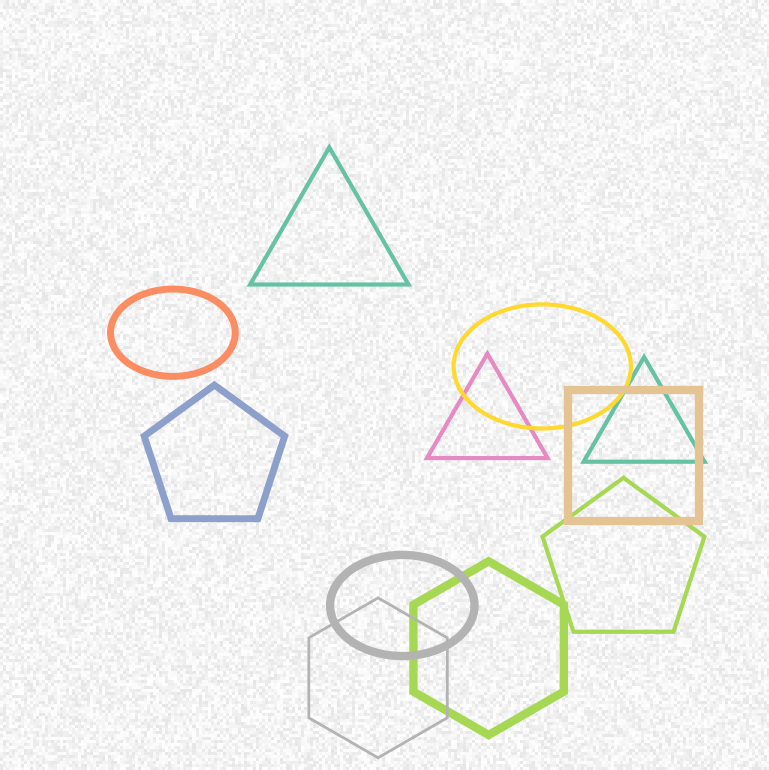[{"shape": "triangle", "thickness": 1.5, "radius": 0.45, "center": [0.837, 0.446]}, {"shape": "triangle", "thickness": 1.5, "radius": 0.59, "center": [0.428, 0.69]}, {"shape": "oval", "thickness": 2.5, "radius": 0.41, "center": [0.225, 0.568]}, {"shape": "pentagon", "thickness": 2.5, "radius": 0.48, "center": [0.278, 0.404]}, {"shape": "triangle", "thickness": 1.5, "radius": 0.45, "center": [0.633, 0.45]}, {"shape": "hexagon", "thickness": 3, "radius": 0.56, "center": [0.635, 0.158]}, {"shape": "pentagon", "thickness": 1.5, "radius": 0.55, "center": [0.81, 0.269]}, {"shape": "oval", "thickness": 1.5, "radius": 0.58, "center": [0.704, 0.524]}, {"shape": "square", "thickness": 3, "radius": 0.42, "center": [0.823, 0.409]}, {"shape": "oval", "thickness": 3, "radius": 0.47, "center": [0.522, 0.214]}, {"shape": "hexagon", "thickness": 1, "radius": 0.52, "center": [0.491, 0.12]}]